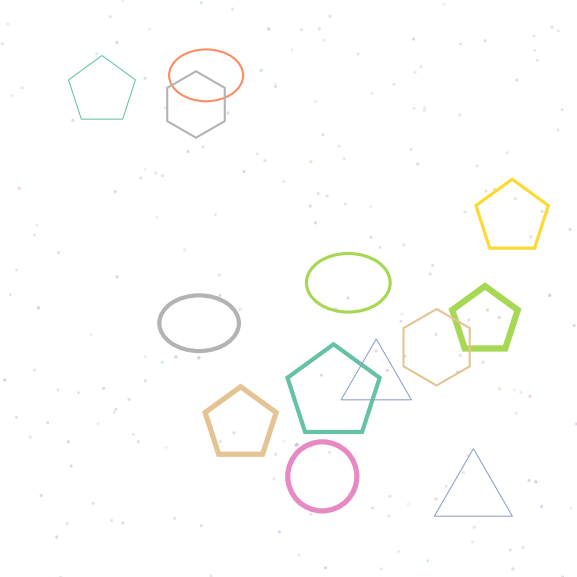[{"shape": "pentagon", "thickness": 2, "radius": 0.42, "center": [0.578, 0.319]}, {"shape": "pentagon", "thickness": 0.5, "radius": 0.3, "center": [0.177, 0.842]}, {"shape": "oval", "thickness": 1, "radius": 0.32, "center": [0.357, 0.869]}, {"shape": "triangle", "thickness": 0.5, "radius": 0.39, "center": [0.82, 0.144]}, {"shape": "triangle", "thickness": 0.5, "radius": 0.35, "center": [0.652, 0.342]}, {"shape": "circle", "thickness": 2.5, "radius": 0.3, "center": [0.558, 0.174]}, {"shape": "pentagon", "thickness": 3, "radius": 0.3, "center": [0.84, 0.444]}, {"shape": "oval", "thickness": 1.5, "radius": 0.36, "center": [0.603, 0.509]}, {"shape": "pentagon", "thickness": 1.5, "radius": 0.33, "center": [0.887, 0.623]}, {"shape": "hexagon", "thickness": 1, "radius": 0.33, "center": [0.756, 0.398]}, {"shape": "pentagon", "thickness": 2.5, "radius": 0.32, "center": [0.417, 0.265]}, {"shape": "oval", "thickness": 2, "radius": 0.34, "center": [0.345, 0.439]}, {"shape": "hexagon", "thickness": 1, "radius": 0.29, "center": [0.339, 0.818]}]